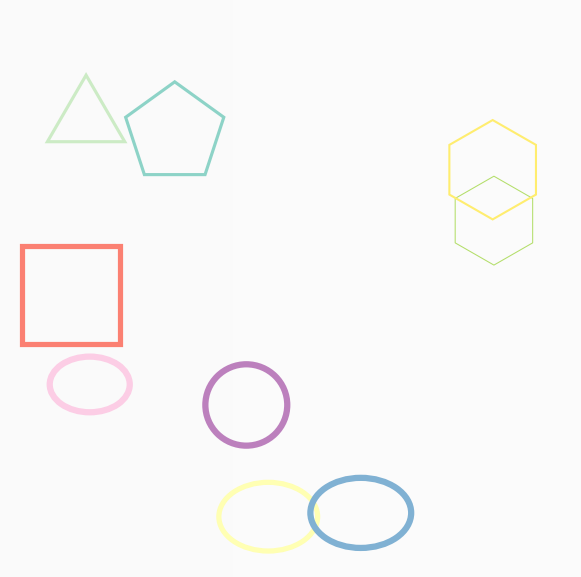[{"shape": "pentagon", "thickness": 1.5, "radius": 0.44, "center": [0.301, 0.769]}, {"shape": "oval", "thickness": 2.5, "radius": 0.42, "center": [0.462, 0.104]}, {"shape": "square", "thickness": 2.5, "radius": 0.42, "center": [0.122, 0.489]}, {"shape": "oval", "thickness": 3, "radius": 0.43, "center": [0.621, 0.111]}, {"shape": "hexagon", "thickness": 0.5, "radius": 0.38, "center": [0.85, 0.617]}, {"shape": "oval", "thickness": 3, "radius": 0.34, "center": [0.154, 0.333]}, {"shape": "circle", "thickness": 3, "radius": 0.35, "center": [0.424, 0.298]}, {"shape": "triangle", "thickness": 1.5, "radius": 0.38, "center": [0.148, 0.792]}, {"shape": "hexagon", "thickness": 1, "radius": 0.43, "center": [0.848, 0.705]}]